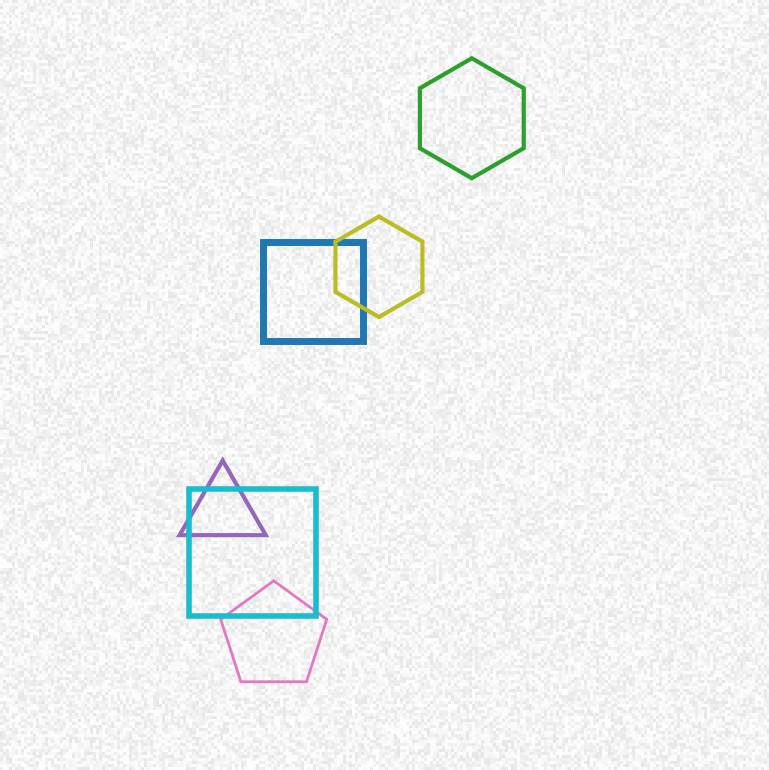[{"shape": "square", "thickness": 2.5, "radius": 0.32, "center": [0.407, 0.621]}, {"shape": "hexagon", "thickness": 1.5, "radius": 0.39, "center": [0.613, 0.846]}, {"shape": "triangle", "thickness": 1.5, "radius": 0.32, "center": [0.289, 0.337]}, {"shape": "pentagon", "thickness": 1, "radius": 0.36, "center": [0.355, 0.173]}, {"shape": "hexagon", "thickness": 1.5, "radius": 0.33, "center": [0.492, 0.654]}, {"shape": "square", "thickness": 2, "radius": 0.41, "center": [0.328, 0.283]}]